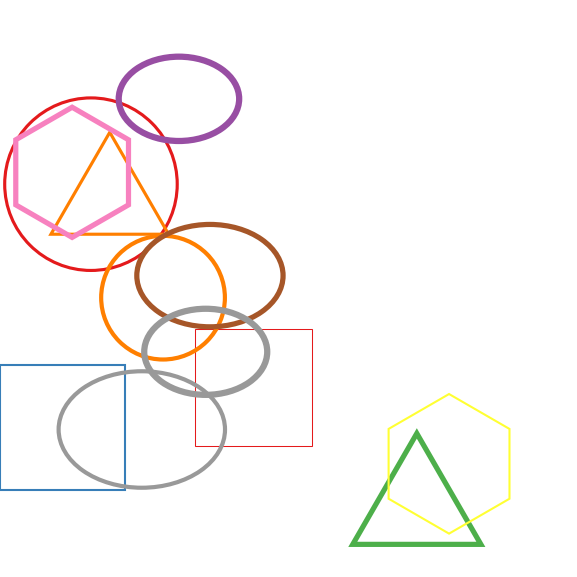[{"shape": "square", "thickness": 0.5, "radius": 0.51, "center": [0.439, 0.329]}, {"shape": "circle", "thickness": 1.5, "radius": 0.75, "center": [0.158, 0.68]}, {"shape": "square", "thickness": 1, "radius": 0.54, "center": [0.108, 0.259]}, {"shape": "triangle", "thickness": 2.5, "radius": 0.64, "center": [0.722, 0.121]}, {"shape": "oval", "thickness": 3, "radius": 0.52, "center": [0.31, 0.828]}, {"shape": "circle", "thickness": 2, "radius": 0.54, "center": [0.282, 0.484]}, {"shape": "triangle", "thickness": 1.5, "radius": 0.59, "center": [0.19, 0.652]}, {"shape": "hexagon", "thickness": 1, "radius": 0.6, "center": [0.778, 0.196]}, {"shape": "oval", "thickness": 2.5, "radius": 0.63, "center": [0.364, 0.522]}, {"shape": "hexagon", "thickness": 2.5, "radius": 0.56, "center": [0.125, 0.701]}, {"shape": "oval", "thickness": 3, "radius": 0.53, "center": [0.356, 0.39]}, {"shape": "oval", "thickness": 2, "radius": 0.72, "center": [0.246, 0.255]}]